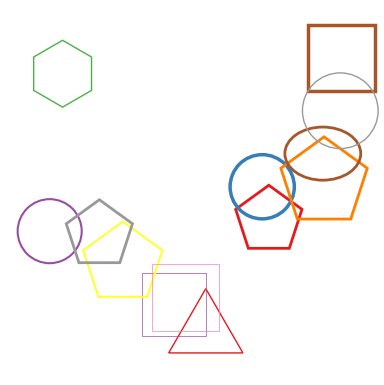[{"shape": "pentagon", "thickness": 2, "radius": 0.45, "center": [0.698, 0.428]}, {"shape": "triangle", "thickness": 1, "radius": 0.56, "center": [0.535, 0.139]}, {"shape": "circle", "thickness": 2.5, "radius": 0.42, "center": [0.681, 0.515]}, {"shape": "hexagon", "thickness": 1, "radius": 0.43, "center": [0.163, 0.809]}, {"shape": "square", "thickness": 0.5, "radius": 0.41, "center": [0.452, 0.209]}, {"shape": "circle", "thickness": 1.5, "radius": 0.42, "center": [0.129, 0.4]}, {"shape": "pentagon", "thickness": 2, "radius": 0.59, "center": [0.842, 0.526]}, {"shape": "pentagon", "thickness": 1.5, "radius": 0.54, "center": [0.319, 0.316]}, {"shape": "oval", "thickness": 2, "radius": 0.49, "center": [0.838, 0.601]}, {"shape": "square", "thickness": 2.5, "radius": 0.43, "center": [0.887, 0.849]}, {"shape": "square", "thickness": 0.5, "radius": 0.44, "center": [0.482, 0.227]}, {"shape": "pentagon", "thickness": 2, "radius": 0.45, "center": [0.258, 0.391]}, {"shape": "circle", "thickness": 1, "radius": 0.49, "center": [0.884, 0.712]}]